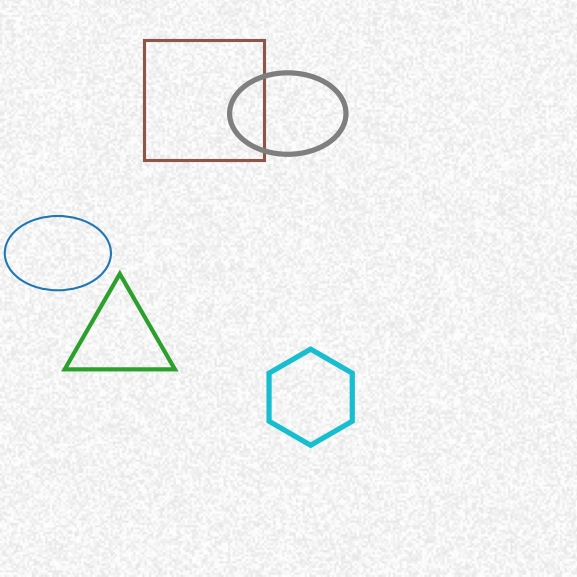[{"shape": "oval", "thickness": 1, "radius": 0.46, "center": [0.1, 0.561]}, {"shape": "triangle", "thickness": 2, "radius": 0.55, "center": [0.207, 0.415]}, {"shape": "square", "thickness": 1.5, "radius": 0.52, "center": [0.353, 0.825]}, {"shape": "oval", "thickness": 2.5, "radius": 0.5, "center": [0.498, 0.802]}, {"shape": "hexagon", "thickness": 2.5, "radius": 0.42, "center": [0.538, 0.311]}]